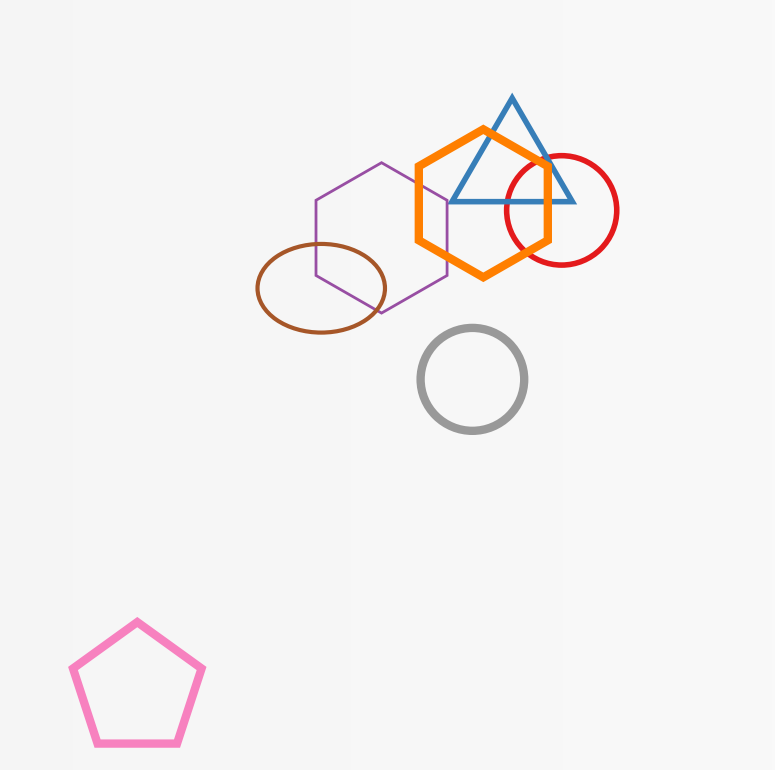[{"shape": "circle", "thickness": 2, "radius": 0.36, "center": [0.725, 0.727]}, {"shape": "triangle", "thickness": 2, "radius": 0.45, "center": [0.661, 0.783]}, {"shape": "hexagon", "thickness": 1, "radius": 0.49, "center": [0.492, 0.691]}, {"shape": "hexagon", "thickness": 3, "radius": 0.48, "center": [0.624, 0.736]}, {"shape": "oval", "thickness": 1.5, "radius": 0.41, "center": [0.415, 0.626]}, {"shape": "pentagon", "thickness": 3, "radius": 0.44, "center": [0.177, 0.105]}, {"shape": "circle", "thickness": 3, "radius": 0.33, "center": [0.61, 0.507]}]